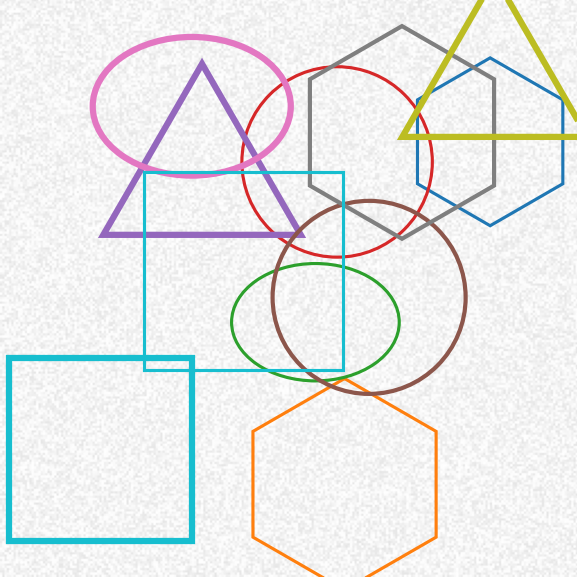[{"shape": "hexagon", "thickness": 1.5, "radius": 0.73, "center": [0.849, 0.754]}, {"shape": "hexagon", "thickness": 1.5, "radius": 0.92, "center": [0.597, 0.161]}, {"shape": "oval", "thickness": 1.5, "radius": 0.73, "center": [0.546, 0.441]}, {"shape": "circle", "thickness": 1.5, "radius": 0.82, "center": [0.584, 0.719]}, {"shape": "triangle", "thickness": 3, "radius": 0.99, "center": [0.35, 0.691]}, {"shape": "circle", "thickness": 2, "radius": 0.84, "center": [0.639, 0.484]}, {"shape": "oval", "thickness": 3, "radius": 0.86, "center": [0.332, 0.815]}, {"shape": "hexagon", "thickness": 2, "radius": 0.92, "center": [0.696, 0.77]}, {"shape": "triangle", "thickness": 3, "radius": 0.92, "center": [0.857, 0.855]}, {"shape": "square", "thickness": 1.5, "radius": 0.86, "center": [0.422, 0.529]}, {"shape": "square", "thickness": 3, "radius": 0.79, "center": [0.175, 0.221]}]